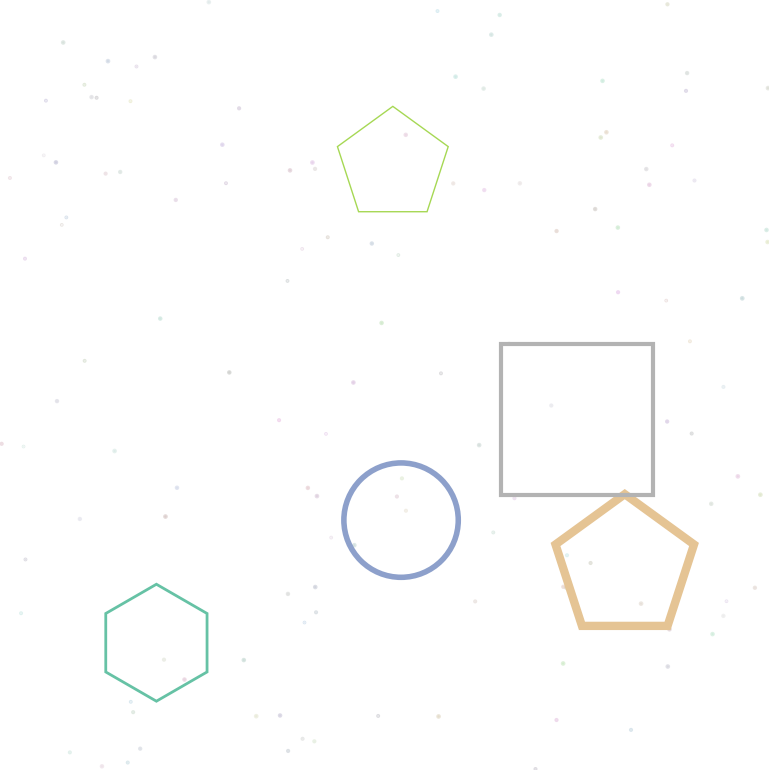[{"shape": "hexagon", "thickness": 1, "radius": 0.38, "center": [0.203, 0.165]}, {"shape": "circle", "thickness": 2, "radius": 0.37, "center": [0.521, 0.325]}, {"shape": "pentagon", "thickness": 0.5, "radius": 0.38, "center": [0.51, 0.786]}, {"shape": "pentagon", "thickness": 3, "radius": 0.47, "center": [0.811, 0.264]}, {"shape": "square", "thickness": 1.5, "radius": 0.49, "center": [0.749, 0.455]}]